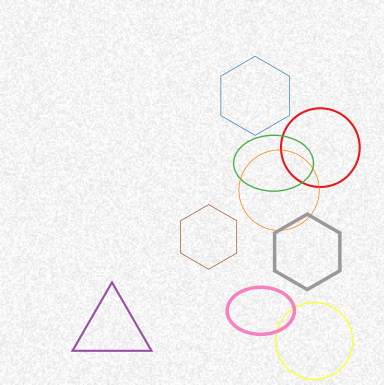[{"shape": "circle", "thickness": 1.5, "radius": 0.51, "center": [0.832, 0.617]}, {"shape": "hexagon", "thickness": 0.5, "radius": 0.51, "center": [0.663, 0.751]}, {"shape": "oval", "thickness": 1, "radius": 0.52, "center": [0.711, 0.576]}, {"shape": "triangle", "thickness": 1.5, "radius": 0.59, "center": [0.291, 0.148]}, {"shape": "circle", "thickness": 0.5, "radius": 0.52, "center": [0.725, 0.506]}, {"shape": "circle", "thickness": 1, "radius": 0.5, "center": [0.816, 0.115]}, {"shape": "hexagon", "thickness": 0.5, "radius": 0.42, "center": [0.542, 0.385]}, {"shape": "oval", "thickness": 2.5, "radius": 0.44, "center": [0.677, 0.193]}, {"shape": "hexagon", "thickness": 2.5, "radius": 0.49, "center": [0.798, 0.346]}]